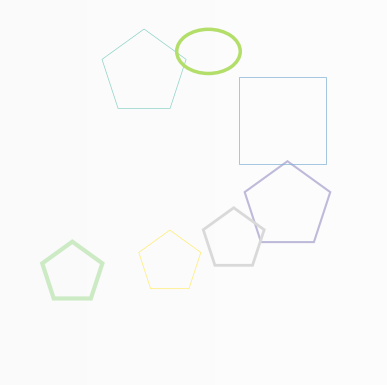[{"shape": "pentagon", "thickness": 0.5, "radius": 0.57, "center": [0.372, 0.811]}, {"shape": "pentagon", "thickness": 1.5, "radius": 0.58, "center": [0.742, 0.465]}, {"shape": "square", "thickness": 0.5, "radius": 0.56, "center": [0.729, 0.687]}, {"shape": "oval", "thickness": 2.5, "radius": 0.41, "center": [0.538, 0.867]}, {"shape": "pentagon", "thickness": 2, "radius": 0.41, "center": [0.603, 0.378]}, {"shape": "pentagon", "thickness": 3, "radius": 0.41, "center": [0.187, 0.291]}, {"shape": "pentagon", "thickness": 0.5, "radius": 0.42, "center": [0.438, 0.318]}]